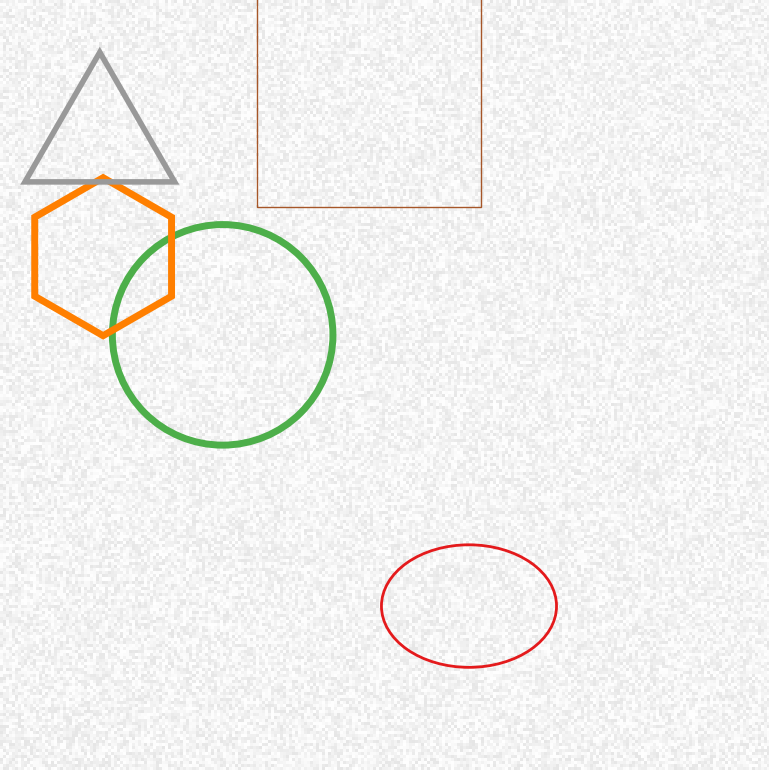[{"shape": "oval", "thickness": 1, "radius": 0.57, "center": [0.609, 0.213]}, {"shape": "circle", "thickness": 2.5, "radius": 0.72, "center": [0.289, 0.565]}, {"shape": "hexagon", "thickness": 2.5, "radius": 0.51, "center": [0.134, 0.667]}, {"shape": "square", "thickness": 0.5, "radius": 0.73, "center": [0.48, 0.877]}, {"shape": "triangle", "thickness": 2, "radius": 0.56, "center": [0.13, 0.82]}]